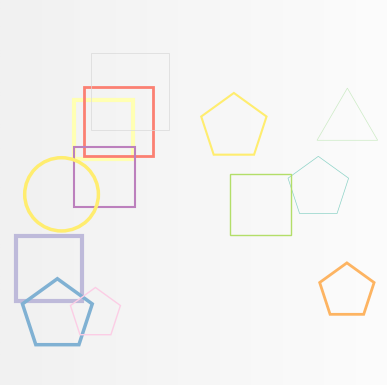[{"shape": "pentagon", "thickness": 0.5, "radius": 0.41, "center": [0.821, 0.512]}, {"shape": "square", "thickness": 3, "radius": 0.38, "center": [0.267, 0.663]}, {"shape": "square", "thickness": 3, "radius": 0.42, "center": [0.126, 0.303]}, {"shape": "square", "thickness": 2, "radius": 0.45, "center": [0.306, 0.683]}, {"shape": "pentagon", "thickness": 2.5, "radius": 0.47, "center": [0.148, 0.181]}, {"shape": "pentagon", "thickness": 2, "radius": 0.37, "center": [0.895, 0.243]}, {"shape": "square", "thickness": 1, "radius": 0.39, "center": [0.672, 0.469]}, {"shape": "pentagon", "thickness": 1, "radius": 0.34, "center": [0.246, 0.185]}, {"shape": "square", "thickness": 0.5, "radius": 0.5, "center": [0.336, 0.761]}, {"shape": "square", "thickness": 1.5, "radius": 0.39, "center": [0.269, 0.54]}, {"shape": "triangle", "thickness": 0.5, "radius": 0.45, "center": [0.896, 0.681]}, {"shape": "pentagon", "thickness": 1.5, "radius": 0.44, "center": [0.604, 0.67]}, {"shape": "circle", "thickness": 2.5, "radius": 0.48, "center": [0.159, 0.495]}]